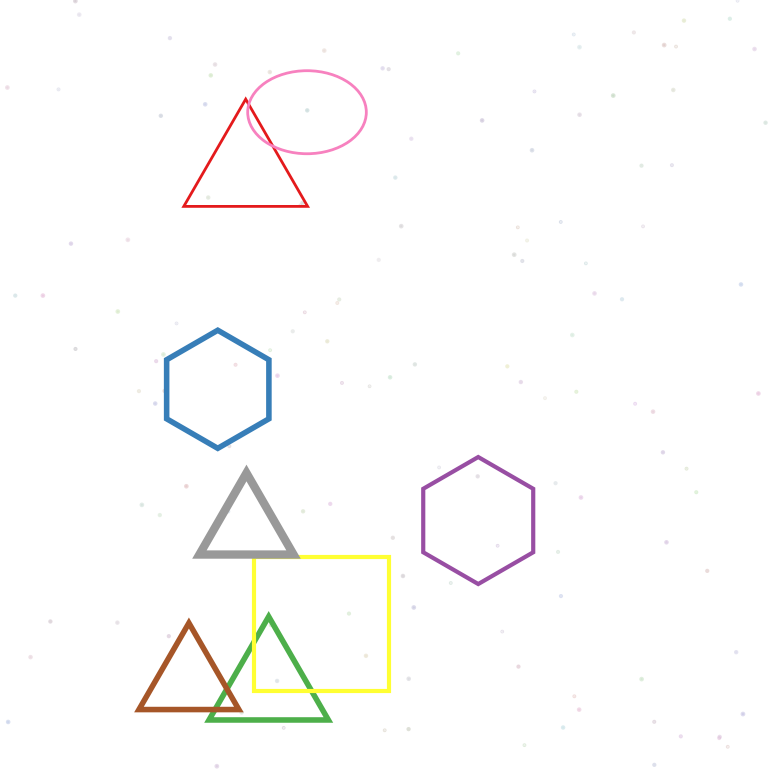[{"shape": "triangle", "thickness": 1, "radius": 0.46, "center": [0.319, 0.778]}, {"shape": "hexagon", "thickness": 2, "radius": 0.38, "center": [0.283, 0.494]}, {"shape": "triangle", "thickness": 2, "radius": 0.45, "center": [0.349, 0.11]}, {"shape": "hexagon", "thickness": 1.5, "radius": 0.41, "center": [0.621, 0.324]}, {"shape": "square", "thickness": 1.5, "radius": 0.44, "center": [0.418, 0.189]}, {"shape": "triangle", "thickness": 2, "radius": 0.37, "center": [0.245, 0.116]}, {"shape": "oval", "thickness": 1, "radius": 0.39, "center": [0.399, 0.854]}, {"shape": "triangle", "thickness": 3, "radius": 0.35, "center": [0.32, 0.315]}]